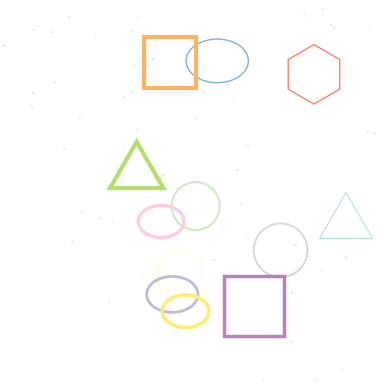[{"shape": "triangle", "thickness": 0.5, "radius": 0.4, "center": [0.899, 0.42]}, {"shape": "hexagon", "thickness": 0.5, "radius": 0.32, "center": [0.468, 0.291]}, {"shape": "oval", "thickness": 2, "radius": 0.33, "center": [0.448, 0.235]}, {"shape": "hexagon", "thickness": 1, "radius": 0.39, "center": [0.816, 0.807]}, {"shape": "oval", "thickness": 1, "radius": 0.4, "center": [0.564, 0.842]}, {"shape": "square", "thickness": 3, "radius": 0.33, "center": [0.441, 0.838]}, {"shape": "triangle", "thickness": 3, "radius": 0.4, "center": [0.355, 0.551]}, {"shape": "oval", "thickness": 2.5, "radius": 0.3, "center": [0.419, 0.425]}, {"shape": "circle", "thickness": 1.5, "radius": 0.35, "center": [0.729, 0.35]}, {"shape": "square", "thickness": 2.5, "radius": 0.39, "center": [0.659, 0.206]}, {"shape": "circle", "thickness": 1.5, "radius": 0.31, "center": [0.508, 0.465]}, {"shape": "oval", "thickness": 2.5, "radius": 0.3, "center": [0.482, 0.192]}]